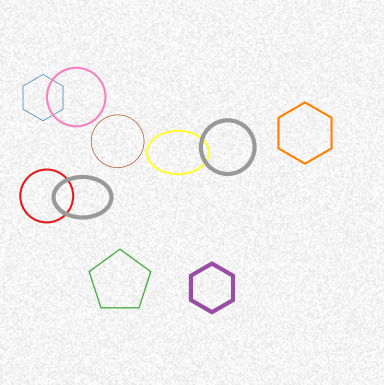[{"shape": "circle", "thickness": 1.5, "radius": 0.34, "center": [0.121, 0.491]}, {"shape": "hexagon", "thickness": 0.5, "radius": 0.3, "center": [0.112, 0.746]}, {"shape": "pentagon", "thickness": 1, "radius": 0.42, "center": [0.312, 0.269]}, {"shape": "hexagon", "thickness": 3, "radius": 0.32, "center": [0.551, 0.252]}, {"shape": "hexagon", "thickness": 1.5, "radius": 0.4, "center": [0.792, 0.654]}, {"shape": "oval", "thickness": 1.5, "radius": 0.4, "center": [0.462, 0.604]}, {"shape": "circle", "thickness": 0.5, "radius": 0.34, "center": [0.306, 0.633]}, {"shape": "circle", "thickness": 1.5, "radius": 0.38, "center": [0.198, 0.748]}, {"shape": "circle", "thickness": 3, "radius": 0.35, "center": [0.592, 0.618]}, {"shape": "oval", "thickness": 3, "radius": 0.38, "center": [0.214, 0.488]}]